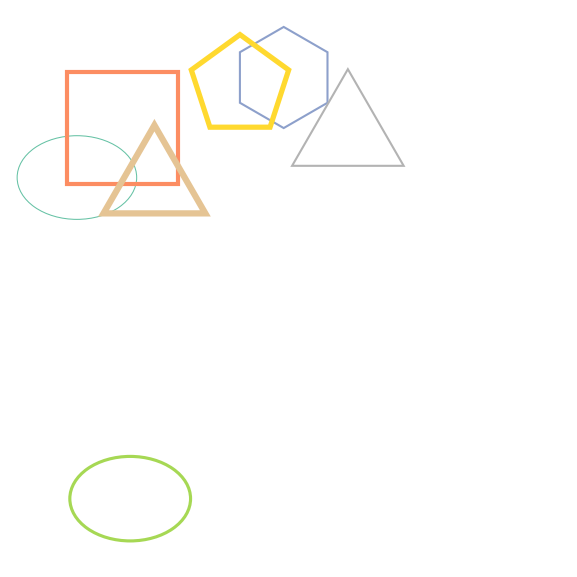[{"shape": "oval", "thickness": 0.5, "radius": 0.52, "center": [0.133, 0.692]}, {"shape": "square", "thickness": 2, "radius": 0.48, "center": [0.213, 0.777]}, {"shape": "hexagon", "thickness": 1, "radius": 0.44, "center": [0.491, 0.865]}, {"shape": "oval", "thickness": 1.5, "radius": 0.52, "center": [0.225, 0.136]}, {"shape": "pentagon", "thickness": 2.5, "radius": 0.44, "center": [0.416, 0.851]}, {"shape": "triangle", "thickness": 3, "radius": 0.51, "center": [0.267, 0.681]}, {"shape": "triangle", "thickness": 1, "radius": 0.56, "center": [0.602, 0.768]}]